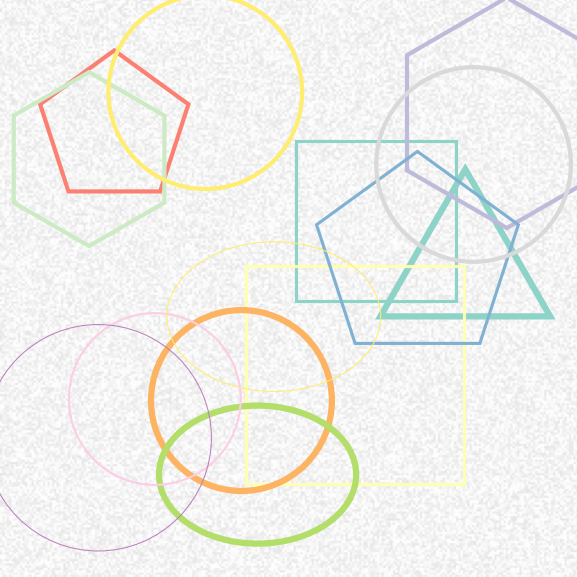[{"shape": "triangle", "thickness": 3, "radius": 0.85, "center": [0.806, 0.536]}, {"shape": "square", "thickness": 1.5, "radius": 0.69, "center": [0.651, 0.617]}, {"shape": "square", "thickness": 1.5, "radius": 0.94, "center": [0.614, 0.35]}, {"shape": "hexagon", "thickness": 2, "radius": 1.0, "center": [0.878, 0.804]}, {"shape": "pentagon", "thickness": 2, "radius": 0.67, "center": [0.198, 0.777]}, {"shape": "pentagon", "thickness": 1.5, "radius": 0.92, "center": [0.723, 0.553]}, {"shape": "circle", "thickness": 3, "radius": 0.78, "center": [0.418, 0.306]}, {"shape": "oval", "thickness": 3, "radius": 0.85, "center": [0.446, 0.177]}, {"shape": "circle", "thickness": 1, "radius": 0.74, "center": [0.268, 0.308]}, {"shape": "circle", "thickness": 2, "radius": 0.84, "center": [0.82, 0.714]}, {"shape": "circle", "thickness": 0.5, "radius": 0.98, "center": [0.17, 0.241]}, {"shape": "hexagon", "thickness": 2, "radius": 0.75, "center": [0.154, 0.724]}, {"shape": "oval", "thickness": 0.5, "radius": 0.93, "center": [0.474, 0.451]}, {"shape": "circle", "thickness": 2, "radius": 0.84, "center": [0.356, 0.84]}]